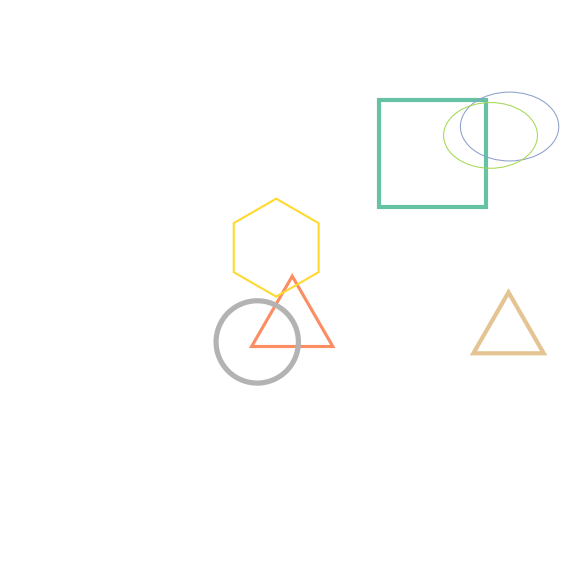[{"shape": "square", "thickness": 2, "radius": 0.46, "center": [0.748, 0.734]}, {"shape": "triangle", "thickness": 1.5, "radius": 0.41, "center": [0.506, 0.44]}, {"shape": "oval", "thickness": 0.5, "radius": 0.43, "center": [0.882, 0.78]}, {"shape": "oval", "thickness": 0.5, "radius": 0.41, "center": [0.849, 0.765]}, {"shape": "hexagon", "thickness": 1, "radius": 0.42, "center": [0.478, 0.57]}, {"shape": "triangle", "thickness": 2, "radius": 0.35, "center": [0.881, 0.423]}, {"shape": "circle", "thickness": 2.5, "radius": 0.36, "center": [0.445, 0.407]}]